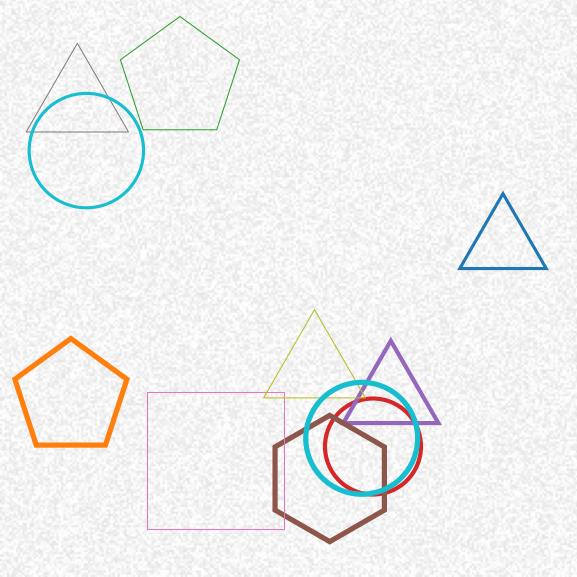[{"shape": "triangle", "thickness": 1.5, "radius": 0.43, "center": [0.871, 0.577]}, {"shape": "pentagon", "thickness": 2.5, "radius": 0.51, "center": [0.123, 0.311]}, {"shape": "pentagon", "thickness": 0.5, "radius": 0.54, "center": [0.312, 0.862]}, {"shape": "circle", "thickness": 2, "radius": 0.42, "center": [0.646, 0.226]}, {"shape": "triangle", "thickness": 2, "radius": 0.47, "center": [0.677, 0.314]}, {"shape": "hexagon", "thickness": 2.5, "radius": 0.55, "center": [0.571, 0.171]}, {"shape": "square", "thickness": 0.5, "radius": 0.59, "center": [0.373, 0.201]}, {"shape": "triangle", "thickness": 0.5, "radius": 0.51, "center": [0.134, 0.822]}, {"shape": "triangle", "thickness": 0.5, "radius": 0.51, "center": [0.545, 0.361]}, {"shape": "circle", "thickness": 2.5, "radius": 0.48, "center": [0.626, 0.24]}, {"shape": "circle", "thickness": 1.5, "radius": 0.5, "center": [0.15, 0.738]}]